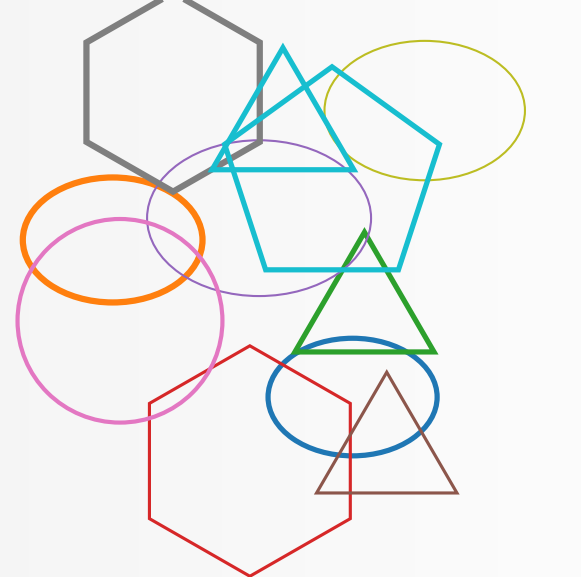[{"shape": "oval", "thickness": 2.5, "radius": 0.73, "center": [0.607, 0.312]}, {"shape": "oval", "thickness": 3, "radius": 0.77, "center": [0.194, 0.584]}, {"shape": "triangle", "thickness": 2.5, "radius": 0.69, "center": [0.627, 0.459]}, {"shape": "hexagon", "thickness": 1.5, "radius": 1.0, "center": [0.43, 0.201]}, {"shape": "oval", "thickness": 1, "radius": 0.96, "center": [0.446, 0.621]}, {"shape": "triangle", "thickness": 1.5, "radius": 0.7, "center": [0.665, 0.215]}, {"shape": "circle", "thickness": 2, "radius": 0.88, "center": [0.206, 0.444]}, {"shape": "hexagon", "thickness": 3, "radius": 0.86, "center": [0.298, 0.839]}, {"shape": "oval", "thickness": 1, "radius": 0.86, "center": [0.731, 0.808]}, {"shape": "triangle", "thickness": 2.5, "radius": 0.7, "center": [0.487, 0.776]}, {"shape": "pentagon", "thickness": 2.5, "radius": 0.97, "center": [0.571, 0.689]}]